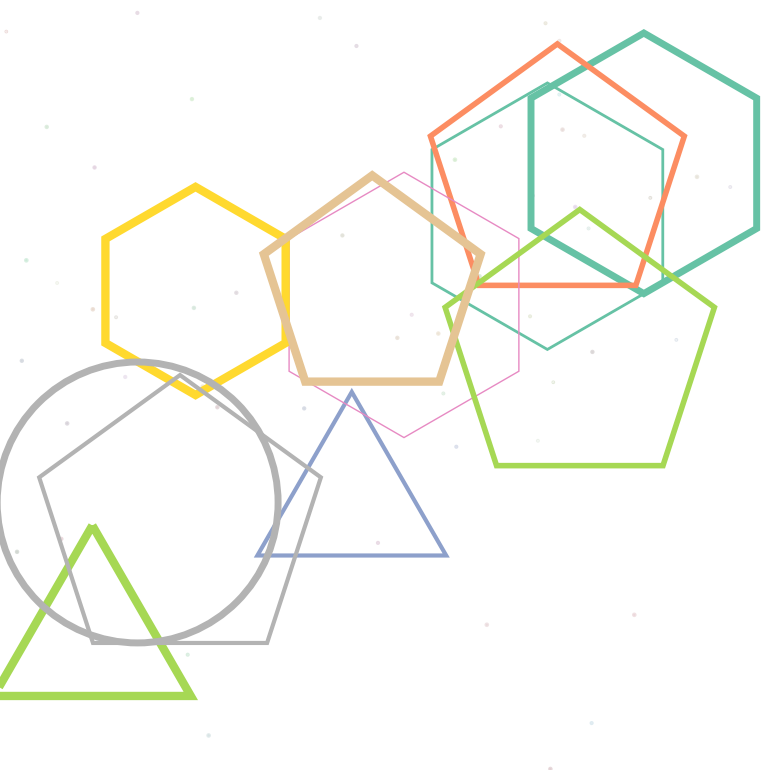[{"shape": "hexagon", "thickness": 1, "radius": 0.87, "center": [0.711, 0.719]}, {"shape": "hexagon", "thickness": 2.5, "radius": 0.85, "center": [0.836, 0.788]}, {"shape": "pentagon", "thickness": 2, "radius": 0.87, "center": [0.724, 0.77]}, {"shape": "triangle", "thickness": 1.5, "radius": 0.71, "center": [0.457, 0.349]}, {"shape": "hexagon", "thickness": 0.5, "radius": 0.86, "center": [0.525, 0.604]}, {"shape": "pentagon", "thickness": 2, "radius": 0.92, "center": [0.753, 0.544]}, {"shape": "triangle", "thickness": 3, "radius": 0.74, "center": [0.12, 0.17]}, {"shape": "hexagon", "thickness": 3, "radius": 0.68, "center": [0.254, 0.622]}, {"shape": "pentagon", "thickness": 3, "radius": 0.74, "center": [0.483, 0.624]}, {"shape": "pentagon", "thickness": 1.5, "radius": 0.96, "center": [0.234, 0.321]}, {"shape": "circle", "thickness": 2.5, "radius": 0.91, "center": [0.179, 0.347]}]